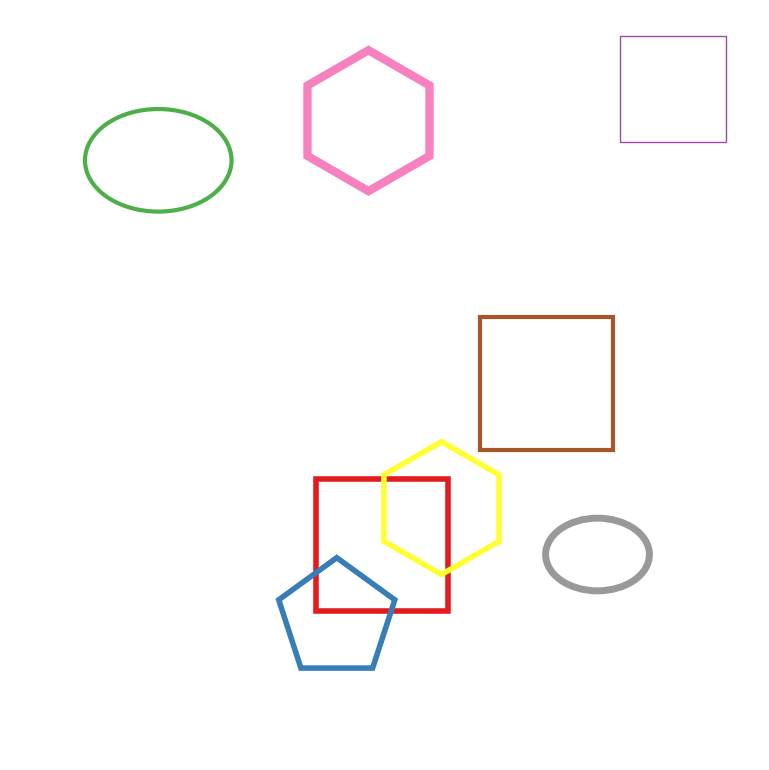[{"shape": "square", "thickness": 2, "radius": 0.43, "center": [0.497, 0.292]}, {"shape": "pentagon", "thickness": 2, "radius": 0.4, "center": [0.437, 0.196]}, {"shape": "oval", "thickness": 1.5, "radius": 0.48, "center": [0.206, 0.792]}, {"shape": "square", "thickness": 0.5, "radius": 0.34, "center": [0.874, 0.885]}, {"shape": "hexagon", "thickness": 2, "radius": 0.43, "center": [0.573, 0.34]}, {"shape": "square", "thickness": 1.5, "radius": 0.43, "center": [0.71, 0.502]}, {"shape": "hexagon", "thickness": 3, "radius": 0.46, "center": [0.479, 0.843]}, {"shape": "oval", "thickness": 2.5, "radius": 0.34, "center": [0.776, 0.28]}]